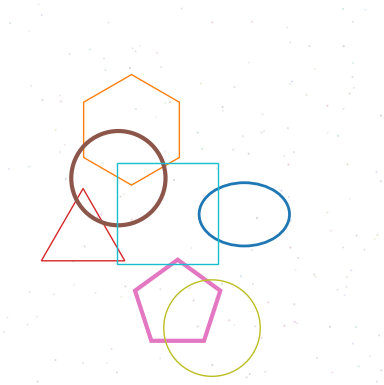[{"shape": "oval", "thickness": 2, "radius": 0.59, "center": [0.635, 0.443]}, {"shape": "hexagon", "thickness": 1, "radius": 0.72, "center": [0.342, 0.663]}, {"shape": "triangle", "thickness": 1, "radius": 0.63, "center": [0.216, 0.385]}, {"shape": "circle", "thickness": 3, "radius": 0.61, "center": [0.308, 0.537]}, {"shape": "pentagon", "thickness": 3, "radius": 0.58, "center": [0.461, 0.209]}, {"shape": "circle", "thickness": 1, "radius": 0.63, "center": [0.551, 0.148]}, {"shape": "square", "thickness": 1, "radius": 0.66, "center": [0.435, 0.445]}]